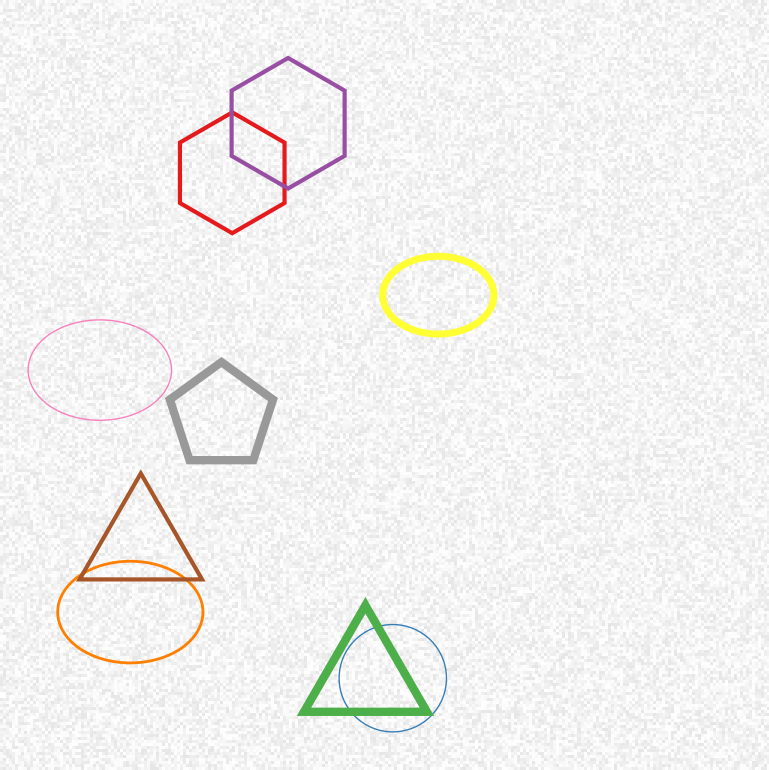[{"shape": "hexagon", "thickness": 1.5, "radius": 0.39, "center": [0.302, 0.776]}, {"shape": "circle", "thickness": 0.5, "radius": 0.35, "center": [0.51, 0.119]}, {"shape": "triangle", "thickness": 3, "radius": 0.46, "center": [0.475, 0.122]}, {"shape": "hexagon", "thickness": 1.5, "radius": 0.42, "center": [0.374, 0.84]}, {"shape": "oval", "thickness": 1, "radius": 0.47, "center": [0.169, 0.205]}, {"shape": "oval", "thickness": 2.5, "radius": 0.36, "center": [0.569, 0.617]}, {"shape": "triangle", "thickness": 1.5, "radius": 0.46, "center": [0.183, 0.293]}, {"shape": "oval", "thickness": 0.5, "radius": 0.47, "center": [0.13, 0.519]}, {"shape": "pentagon", "thickness": 3, "radius": 0.35, "center": [0.288, 0.459]}]